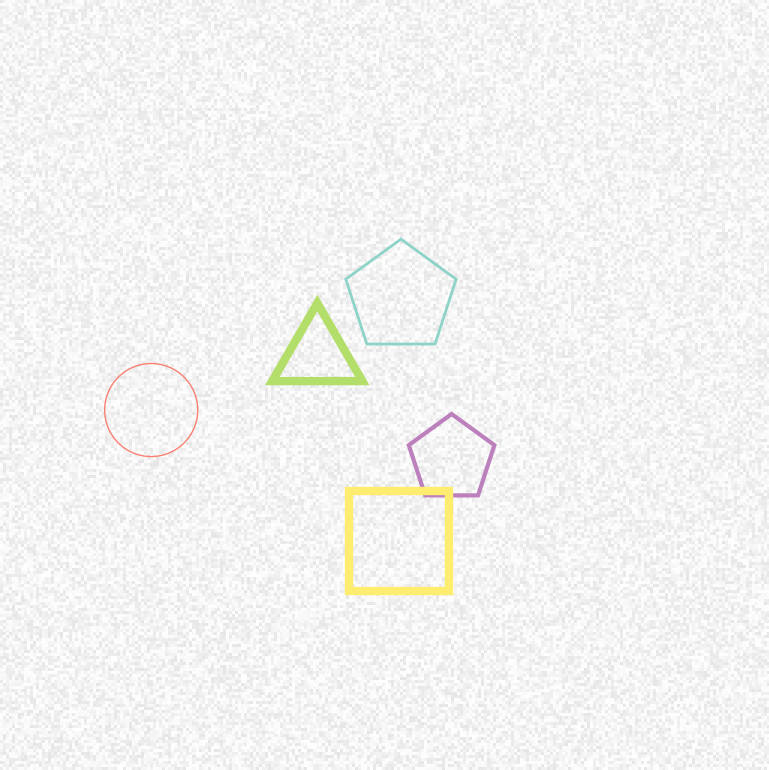[{"shape": "pentagon", "thickness": 1, "radius": 0.38, "center": [0.521, 0.614]}, {"shape": "circle", "thickness": 0.5, "radius": 0.3, "center": [0.196, 0.467]}, {"shape": "triangle", "thickness": 3, "radius": 0.34, "center": [0.412, 0.539]}, {"shape": "pentagon", "thickness": 1.5, "radius": 0.29, "center": [0.586, 0.404]}, {"shape": "square", "thickness": 3, "radius": 0.33, "center": [0.518, 0.298]}]